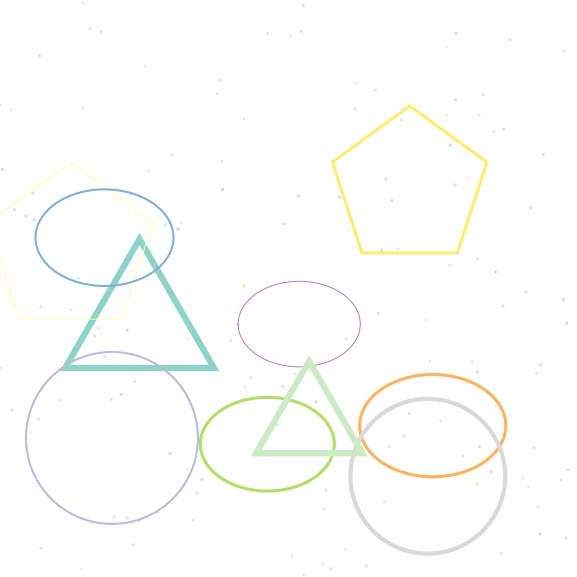[{"shape": "triangle", "thickness": 3, "radius": 0.74, "center": [0.242, 0.436]}, {"shape": "pentagon", "thickness": 0.5, "radius": 0.75, "center": [0.122, 0.568]}, {"shape": "circle", "thickness": 1, "radius": 0.74, "center": [0.194, 0.241]}, {"shape": "oval", "thickness": 1, "radius": 0.6, "center": [0.181, 0.588]}, {"shape": "oval", "thickness": 1.5, "radius": 0.63, "center": [0.749, 0.262]}, {"shape": "oval", "thickness": 1.5, "radius": 0.58, "center": [0.463, 0.23]}, {"shape": "circle", "thickness": 2, "radius": 0.67, "center": [0.741, 0.175]}, {"shape": "oval", "thickness": 0.5, "radius": 0.53, "center": [0.518, 0.438]}, {"shape": "triangle", "thickness": 3, "radius": 0.53, "center": [0.535, 0.267]}, {"shape": "pentagon", "thickness": 1.5, "radius": 0.7, "center": [0.709, 0.675]}]